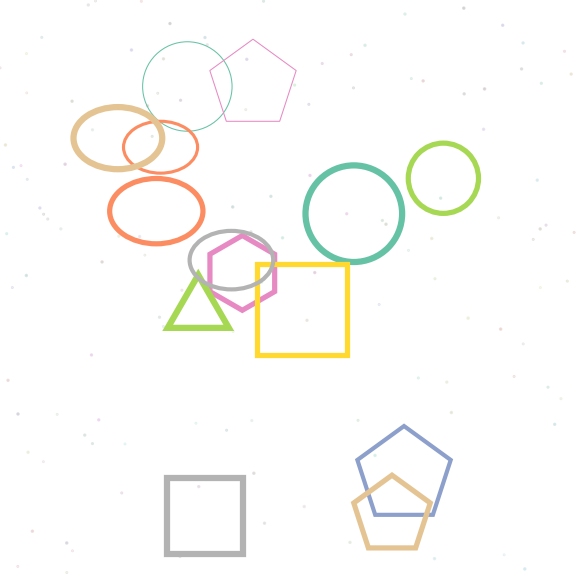[{"shape": "circle", "thickness": 3, "radius": 0.42, "center": [0.613, 0.629]}, {"shape": "circle", "thickness": 0.5, "radius": 0.39, "center": [0.324, 0.849]}, {"shape": "oval", "thickness": 2.5, "radius": 0.4, "center": [0.271, 0.633]}, {"shape": "oval", "thickness": 1.5, "radius": 0.32, "center": [0.278, 0.744]}, {"shape": "pentagon", "thickness": 2, "radius": 0.42, "center": [0.7, 0.176]}, {"shape": "hexagon", "thickness": 2.5, "radius": 0.32, "center": [0.42, 0.527]}, {"shape": "pentagon", "thickness": 0.5, "radius": 0.39, "center": [0.438, 0.853]}, {"shape": "circle", "thickness": 2.5, "radius": 0.3, "center": [0.768, 0.69]}, {"shape": "triangle", "thickness": 3, "radius": 0.31, "center": [0.343, 0.462]}, {"shape": "square", "thickness": 2.5, "radius": 0.39, "center": [0.523, 0.464]}, {"shape": "pentagon", "thickness": 2.5, "radius": 0.35, "center": [0.679, 0.107]}, {"shape": "oval", "thickness": 3, "radius": 0.38, "center": [0.204, 0.76]}, {"shape": "oval", "thickness": 2, "radius": 0.36, "center": [0.401, 0.549]}, {"shape": "square", "thickness": 3, "radius": 0.33, "center": [0.354, 0.105]}]